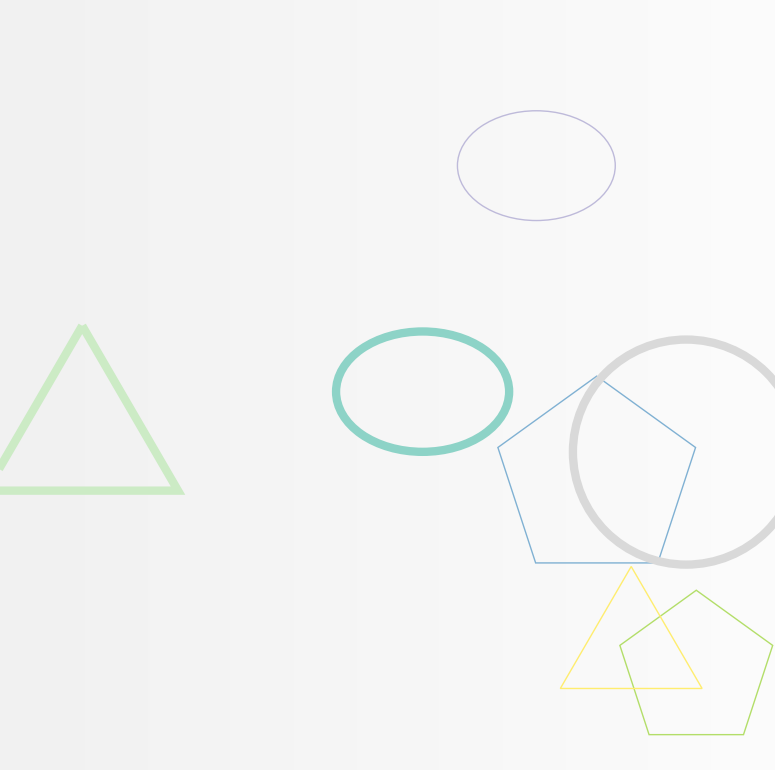[{"shape": "oval", "thickness": 3, "radius": 0.56, "center": [0.545, 0.491]}, {"shape": "oval", "thickness": 0.5, "radius": 0.51, "center": [0.692, 0.785]}, {"shape": "pentagon", "thickness": 0.5, "radius": 0.67, "center": [0.77, 0.377]}, {"shape": "pentagon", "thickness": 0.5, "radius": 0.52, "center": [0.898, 0.13]}, {"shape": "circle", "thickness": 3, "radius": 0.73, "center": [0.885, 0.413]}, {"shape": "triangle", "thickness": 3, "radius": 0.71, "center": [0.106, 0.434]}, {"shape": "triangle", "thickness": 0.5, "radius": 0.53, "center": [0.814, 0.159]}]